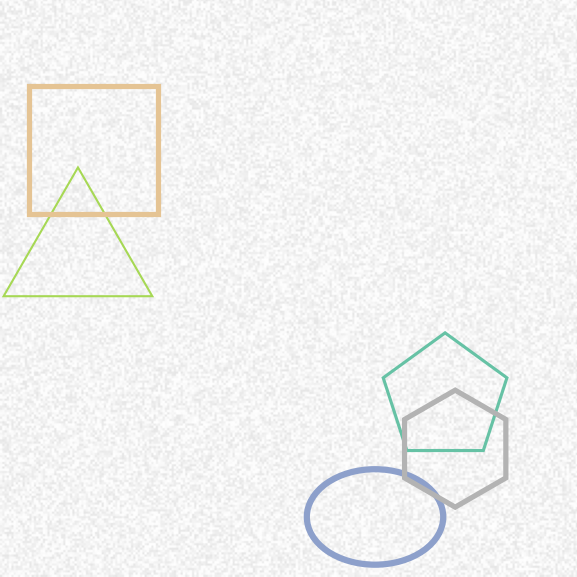[{"shape": "pentagon", "thickness": 1.5, "radius": 0.56, "center": [0.771, 0.31]}, {"shape": "oval", "thickness": 3, "radius": 0.59, "center": [0.649, 0.104]}, {"shape": "triangle", "thickness": 1, "radius": 0.74, "center": [0.135, 0.561]}, {"shape": "square", "thickness": 2.5, "radius": 0.56, "center": [0.162, 0.74]}, {"shape": "hexagon", "thickness": 2.5, "radius": 0.51, "center": [0.788, 0.222]}]